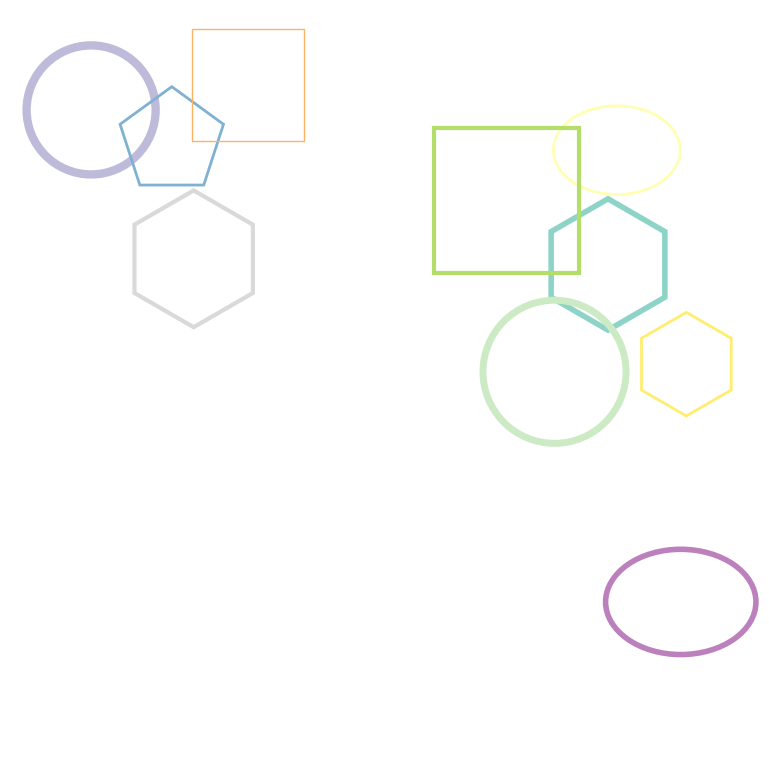[{"shape": "hexagon", "thickness": 2, "radius": 0.43, "center": [0.79, 0.657]}, {"shape": "oval", "thickness": 1, "radius": 0.41, "center": [0.801, 0.805]}, {"shape": "circle", "thickness": 3, "radius": 0.42, "center": [0.118, 0.857]}, {"shape": "pentagon", "thickness": 1, "radius": 0.35, "center": [0.223, 0.817]}, {"shape": "square", "thickness": 0.5, "radius": 0.36, "center": [0.322, 0.889]}, {"shape": "square", "thickness": 1.5, "radius": 0.47, "center": [0.658, 0.739]}, {"shape": "hexagon", "thickness": 1.5, "radius": 0.44, "center": [0.252, 0.664]}, {"shape": "oval", "thickness": 2, "radius": 0.49, "center": [0.884, 0.218]}, {"shape": "circle", "thickness": 2.5, "radius": 0.46, "center": [0.72, 0.517]}, {"shape": "hexagon", "thickness": 1, "radius": 0.34, "center": [0.891, 0.527]}]